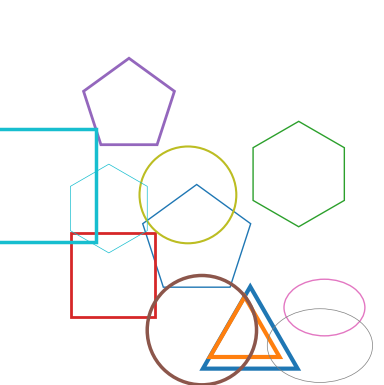[{"shape": "pentagon", "thickness": 1, "radius": 0.74, "center": [0.511, 0.373]}, {"shape": "triangle", "thickness": 3, "radius": 0.71, "center": [0.65, 0.113]}, {"shape": "triangle", "thickness": 3, "radius": 0.52, "center": [0.636, 0.125]}, {"shape": "hexagon", "thickness": 1, "radius": 0.68, "center": [0.776, 0.548]}, {"shape": "square", "thickness": 2, "radius": 0.54, "center": [0.293, 0.286]}, {"shape": "pentagon", "thickness": 2, "radius": 0.62, "center": [0.335, 0.725]}, {"shape": "circle", "thickness": 2.5, "radius": 0.71, "center": [0.524, 0.142]}, {"shape": "oval", "thickness": 1, "radius": 0.53, "center": [0.843, 0.201]}, {"shape": "oval", "thickness": 0.5, "radius": 0.68, "center": [0.831, 0.102]}, {"shape": "circle", "thickness": 1.5, "radius": 0.63, "center": [0.488, 0.494]}, {"shape": "square", "thickness": 2.5, "radius": 0.73, "center": [0.104, 0.518]}, {"shape": "hexagon", "thickness": 0.5, "radius": 0.58, "center": [0.283, 0.458]}]